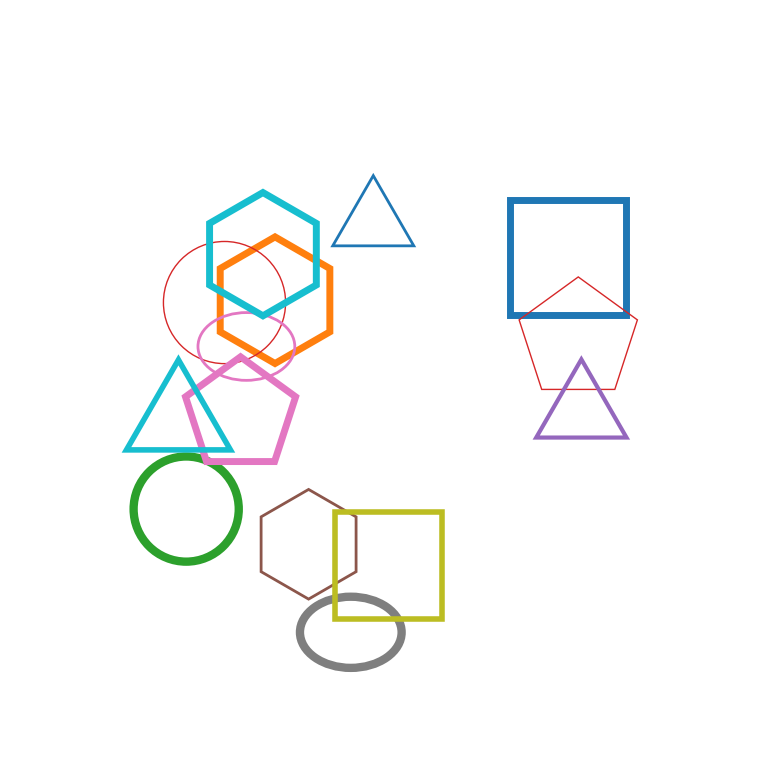[{"shape": "square", "thickness": 2.5, "radius": 0.37, "center": [0.738, 0.665]}, {"shape": "triangle", "thickness": 1, "radius": 0.3, "center": [0.485, 0.711]}, {"shape": "hexagon", "thickness": 2.5, "radius": 0.41, "center": [0.357, 0.61]}, {"shape": "circle", "thickness": 3, "radius": 0.34, "center": [0.242, 0.339]}, {"shape": "circle", "thickness": 0.5, "radius": 0.4, "center": [0.292, 0.607]}, {"shape": "pentagon", "thickness": 0.5, "radius": 0.4, "center": [0.751, 0.56]}, {"shape": "triangle", "thickness": 1.5, "radius": 0.34, "center": [0.755, 0.466]}, {"shape": "hexagon", "thickness": 1, "radius": 0.36, "center": [0.401, 0.293]}, {"shape": "pentagon", "thickness": 2.5, "radius": 0.38, "center": [0.312, 0.461]}, {"shape": "oval", "thickness": 1, "radius": 0.31, "center": [0.32, 0.55]}, {"shape": "oval", "thickness": 3, "radius": 0.33, "center": [0.456, 0.179]}, {"shape": "square", "thickness": 2, "radius": 0.35, "center": [0.504, 0.266]}, {"shape": "hexagon", "thickness": 2.5, "radius": 0.4, "center": [0.341, 0.67]}, {"shape": "triangle", "thickness": 2, "radius": 0.39, "center": [0.232, 0.455]}]